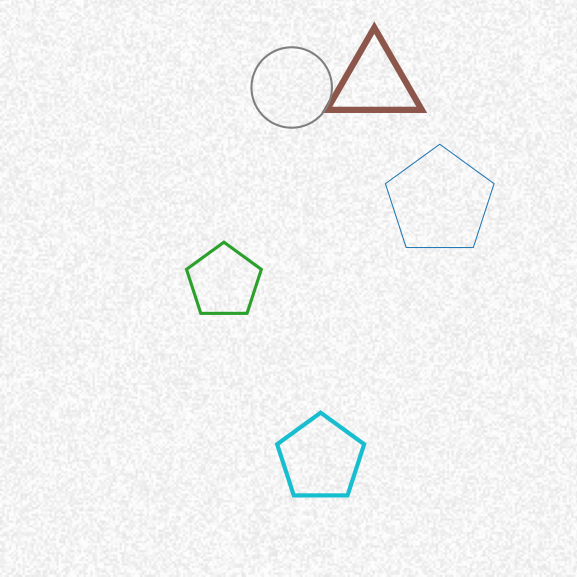[{"shape": "pentagon", "thickness": 0.5, "radius": 0.49, "center": [0.761, 0.65]}, {"shape": "pentagon", "thickness": 1.5, "radius": 0.34, "center": [0.388, 0.512]}, {"shape": "triangle", "thickness": 3, "radius": 0.47, "center": [0.648, 0.856]}, {"shape": "circle", "thickness": 1, "radius": 0.35, "center": [0.505, 0.848]}, {"shape": "pentagon", "thickness": 2, "radius": 0.4, "center": [0.555, 0.205]}]